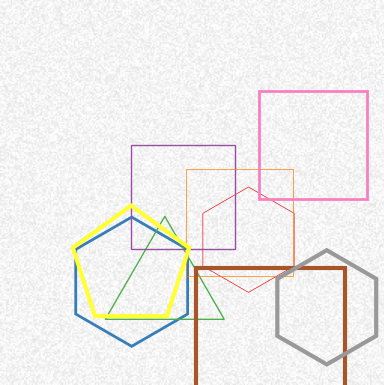[{"shape": "hexagon", "thickness": 0.5, "radius": 0.68, "center": [0.645, 0.377]}, {"shape": "hexagon", "thickness": 2, "radius": 0.84, "center": [0.342, 0.268]}, {"shape": "triangle", "thickness": 1, "radius": 0.89, "center": [0.428, 0.26]}, {"shape": "square", "thickness": 1, "radius": 0.68, "center": [0.475, 0.488]}, {"shape": "square", "thickness": 0.5, "radius": 0.7, "center": [0.623, 0.422]}, {"shape": "pentagon", "thickness": 3, "radius": 0.79, "center": [0.34, 0.307]}, {"shape": "square", "thickness": 3, "radius": 0.97, "center": [0.702, 0.111]}, {"shape": "square", "thickness": 2, "radius": 0.7, "center": [0.813, 0.623]}, {"shape": "hexagon", "thickness": 3, "radius": 0.74, "center": [0.849, 0.202]}]